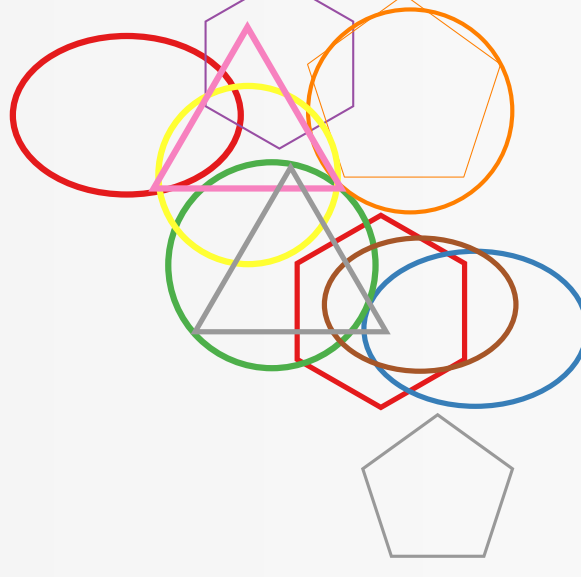[{"shape": "oval", "thickness": 3, "radius": 0.98, "center": [0.218, 0.8]}, {"shape": "hexagon", "thickness": 2.5, "radius": 0.83, "center": [0.655, 0.46]}, {"shape": "oval", "thickness": 2.5, "radius": 0.96, "center": [0.818, 0.43]}, {"shape": "circle", "thickness": 3, "radius": 0.89, "center": [0.468, 0.54]}, {"shape": "hexagon", "thickness": 1, "radius": 0.73, "center": [0.481, 0.889]}, {"shape": "circle", "thickness": 2, "radius": 0.88, "center": [0.706, 0.807]}, {"shape": "pentagon", "thickness": 0.5, "radius": 0.87, "center": [0.695, 0.834]}, {"shape": "circle", "thickness": 3, "radius": 0.77, "center": [0.427, 0.696]}, {"shape": "oval", "thickness": 2.5, "radius": 0.82, "center": [0.723, 0.472]}, {"shape": "triangle", "thickness": 3, "radius": 0.93, "center": [0.426, 0.766]}, {"shape": "triangle", "thickness": 2.5, "radius": 0.95, "center": [0.5, 0.52]}, {"shape": "pentagon", "thickness": 1.5, "radius": 0.68, "center": [0.753, 0.145]}]